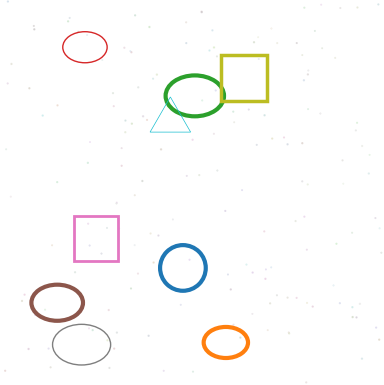[{"shape": "circle", "thickness": 3, "radius": 0.3, "center": [0.475, 0.304]}, {"shape": "oval", "thickness": 3, "radius": 0.29, "center": [0.587, 0.11]}, {"shape": "oval", "thickness": 3, "radius": 0.38, "center": [0.506, 0.751]}, {"shape": "oval", "thickness": 1, "radius": 0.29, "center": [0.221, 0.877]}, {"shape": "oval", "thickness": 3, "radius": 0.33, "center": [0.149, 0.214]}, {"shape": "square", "thickness": 2, "radius": 0.29, "center": [0.25, 0.381]}, {"shape": "oval", "thickness": 1, "radius": 0.38, "center": [0.212, 0.105]}, {"shape": "square", "thickness": 2.5, "radius": 0.3, "center": [0.633, 0.797]}, {"shape": "triangle", "thickness": 0.5, "radius": 0.3, "center": [0.442, 0.687]}]